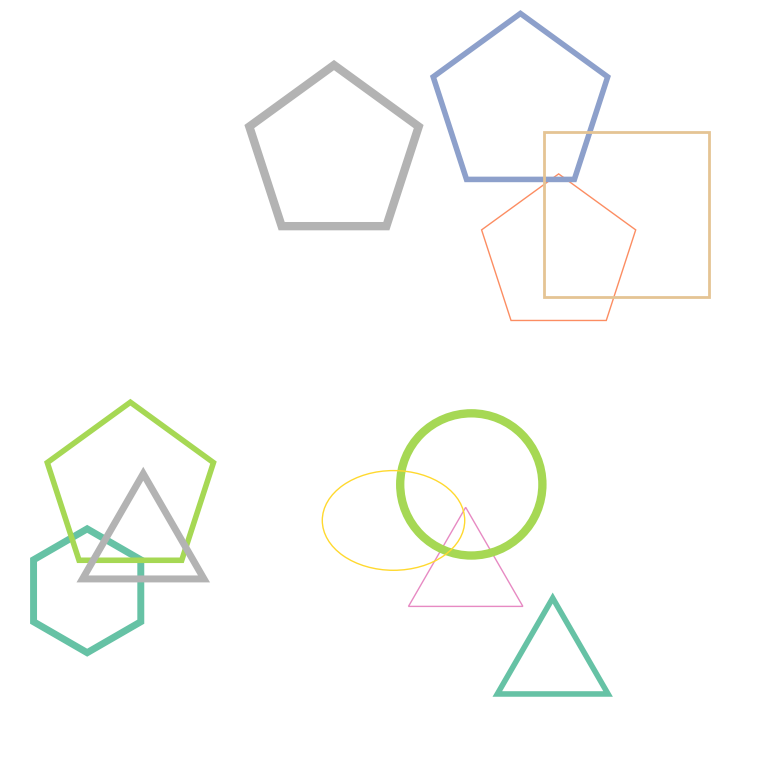[{"shape": "hexagon", "thickness": 2.5, "radius": 0.4, "center": [0.113, 0.233]}, {"shape": "triangle", "thickness": 2, "radius": 0.42, "center": [0.718, 0.14]}, {"shape": "pentagon", "thickness": 0.5, "radius": 0.53, "center": [0.726, 0.669]}, {"shape": "pentagon", "thickness": 2, "radius": 0.6, "center": [0.676, 0.863]}, {"shape": "triangle", "thickness": 0.5, "radius": 0.43, "center": [0.605, 0.255]}, {"shape": "pentagon", "thickness": 2, "radius": 0.57, "center": [0.169, 0.364]}, {"shape": "circle", "thickness": 3, "radius": 0.46, "center": [0.612, 0.371]}, {"shape": "oval", "thickness": 0.5, "radius": 0.46, "center": [0.511, 0.324]}, {"shape": "square", "thickness": 1, "radius": 0.54, "center": [0.814, 0.721]}, {"shape": "pentagon", "thickness": 3, "radius": 0.58, "center": [0.434, 0.8]}, {"shape": "triangle", "thickness": 2.5, "radius": 0.46, "center": [0.186, 0.294]}]